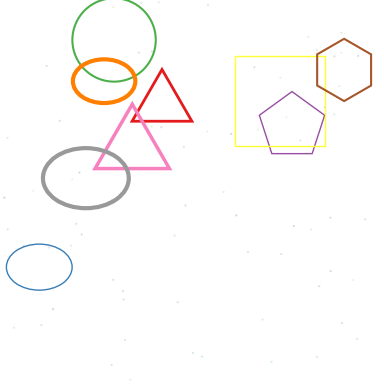[{"shape": "triangle", "thickness": 2, "radius": 0.45, "center": [0.421, 0.73]}, {"shape": "oval", "thickness": 1, "radius": 0.43, "center": [0.102, 0.306]}, {"shape": "circle", "thickness": 1.5, "radius": 0.54, "center": [0.296, 0.896]}, {"shape": "pentagon", "thickness": 1, "radius": 0.45, "center": [0.758, 0.673]}, {"shape": "oval", "thickness": 3, "radius": 0.41, "center": [0.27, 0.789]}, {"shape": "square", "thickness": 1, "radius": 0.58, "center": [0.727, 0.737]}, {"shape": "hexagon", "thickness": 1.5, "radius": 0.4, "center": [0.894, 0.818]}, {"shape": "triangle", "thickness": 2.5, "radius": 0.56, "center": [0.343, 0.618]}, {"shape": "oval", "thickness": 3, "radius": 0.56, "center": [0.223, 0.537]}]